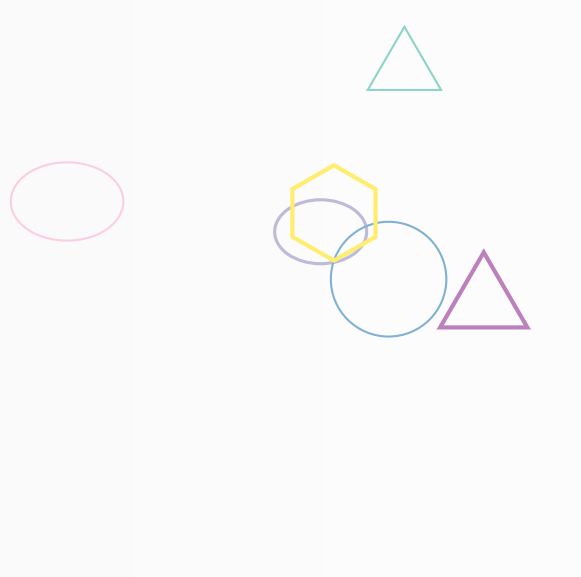[{"shape": "triangle", "thickness": 1, "radius": 0.36, "center": [0.696, 0.88]}, {"shape": "oval", "thickness": 1.5, "radius": 0.4, "center": [0.552, 0.598]}, {"shape": "circle", "thickness": 1, "radius": 0.5, "center": [0.669, 0.516]}, {"shape": "oval", "thickness": 1, "radius": 0.48, "center": [0.115, 0.65]}, {"shape": "triangle", "thickness": 2, "radius": 0.43, "center": [0.832, 0.475]}, {"shape": "hexagon", "thickness": 2, "radius": 0.41, "center": [0.575, 0.63]}]